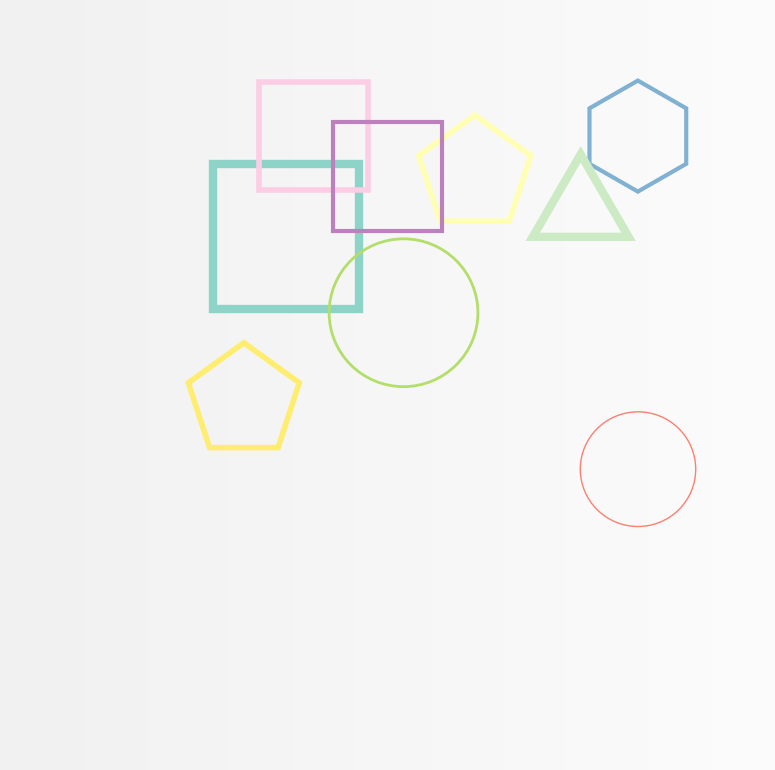[{"shape": "square", "thickness": 3, "radius": 0.47, "center": [0.369, 0.693]}, {"shape": "pentagon", "thickness": 2, "radius": 0.38, "center": [0.613, 0.774]}, {"shape": "circle", "thickness": 0.5, "radius": 0.37, "center": [0.823, 0.391]}, {"shape": "hexagon", "thickness": 1.5, "radius": 0.36, "center": [0.823, 0.823]}, {"shape": "circle", "thickness": 1, "radius": 0.48, "center": [0.521, 0.594]}, {"shape": "square", "thickness": 2, "radius": 0.35, "center": [0.405, 0.823]}, {"shape": "square", "thickness": 1.5, "radius": 0.35, "center": [0.5, 0.771]}, {"shape": "triangle", "thickness": 3, "radius": 0.36, "center": [0.749, 0.728]}, {"shape": "pentagon", "thickness": 2, "radius": 0.38, "center": [0.315, 0.48]}]